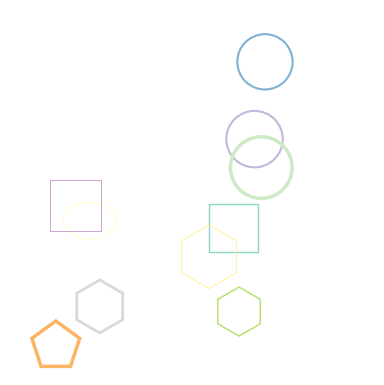[{"shape": "square", "thickness": 1, "radius": 0.32, "center": [0.606, 0.408]}, {"shape": "oval", "thickness": 0.5, "radius": 0.34, "center": [0.232, 0.427]}, {"shape": "circle", "thickness": 1.5, "radius": 0.37, "center": [0.661, 0.639]}, {"shape": "circle", "thickness": 1.5, "radius": 0.36, "center": [0.688, 0.839]}, {"shape": "pentagon", "thickness": 2.5, "radius": 0.33, "center": [0.145, 0.101]}, {"shape": "hexagon", "thickness": 1, "radius": 0.32, "center": [0.621, 0.191]}, {"shape": "hexagon", "thickness": 2, "radius": 0.34, "center": [0.259, 0.204]}, {"shape": "square", "thickness": 0.5, "radius": 0.33, "center": [0.195, 0.466]}, {"shape": "circle", "thickness": 2.5, "radius": 0.4, "center": [0.679, 0.565]}, {"shape": "hexagon", "thickness": 0.5, "radius": 0.41, "center": [0.543, 0.333]}]